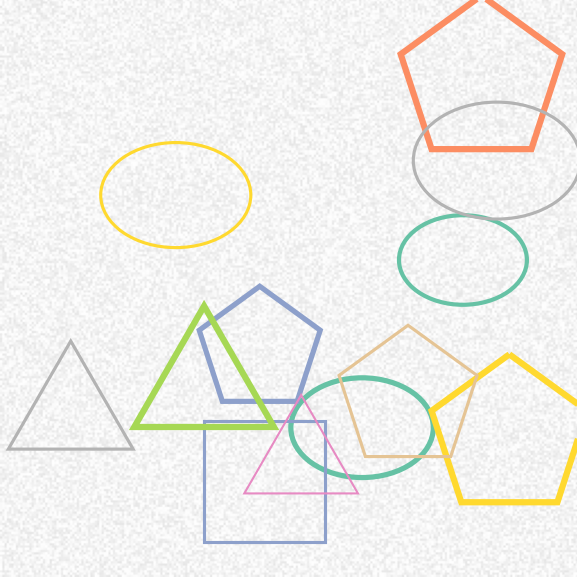[{"shape": "oval", "thickness": 2, "radius": 0.55, "center": [0.802, 0.549]}, {"shape": "oval", "thickness": 2.5, "radius": 0.62, "center": [0.627, 0.259]}, {"shape": "pentagon", "thickness": 3, "radius": 0.74, "center": [0.834, 0.86]}, {"shape": "pentagon", "thickness": 2.5, "radius": 0.55, "center": [0.45, 0.393]}, {"shape": "square", "thickness": 1.5, "radius": 0.53, "center": [0.458, 0.165]}, {"shape": "triangle", "thickness": 1, "radius": 0.57, "center": [0.521, 0.202]}, {"shape": "triangle", "thickness": 3, "radius": 0.7, "center": [0.353, 0.33]}, {"shape": "pentagon", "thickness": 3, "radius": 0.71, "center": [0.882, 0.244]}, {"shape": "oval", "thickness": 1.5, "radius": 0.65, "center": [0.304, 0.661]}, {"shape": "pentagon", "thickness": 1.5, "radius": 0.63, "center": [0.707, 0.31]}, {"shape": "oval", "thickness": 1.5, "radius": 0.72, "center": [0.86, 0.721]}, {"shape": "triangle", "thickness": 1.5, "radius": 0.62, "center": [0.122, 0.284]}]